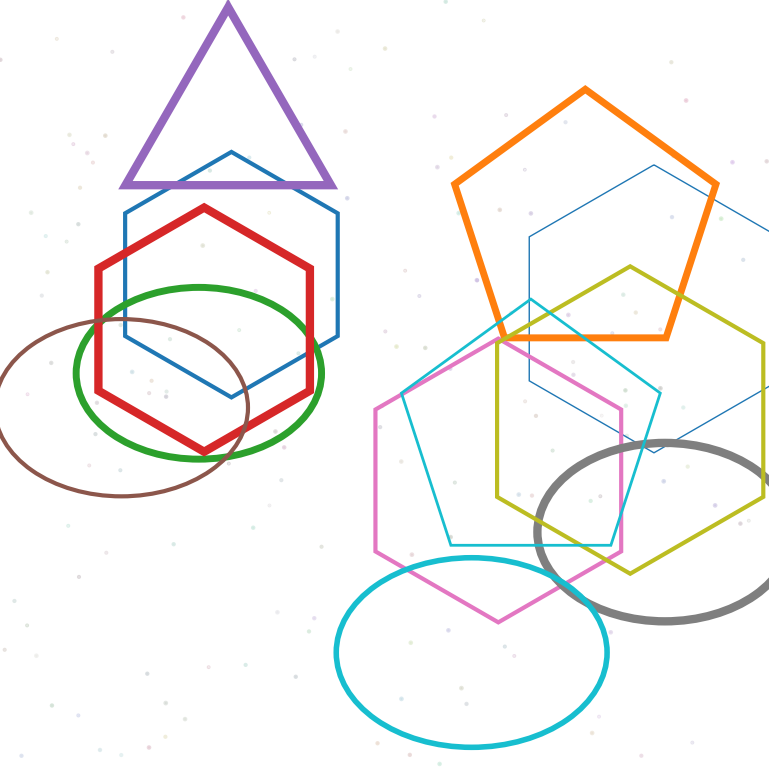[{"shape": "hexagon", "thickness": 0.5, "radius": 0.93, "center": [0.849, 0.599]}, {"shape": "hexagon", "thickness": 1.5, "radius": 0.8, "center": [0.301, 0.643]}, {"shape": "pentagon", "thickness": 2.5, "radius": 0.89, "center": [0.76, 0.706]}, {"shape": "oval", "thickness": 2.5, "radius": 0.8, "center": [0.258, 0.515]}, {"shape": "hexagon", "thickness": 3, "radius": 0.79, "center": [0.265, 0.572]}, {"shape": "triangle", "thickness": 3, "radius": 0.77, "center": [0.296, 0.837]}, {"shape": "oval", "thickness": 1.5, "radius": 0.82, "center": [0.158, 0.471]}, {"shape": "hexagon", "thickness": 1.5, "radius": 0.92, "center": [0.647, 0.376]}, {"shape": "oval", "thickness": 3, "radius": 0.83, "center": [0.863, 0.309]}, {"shape": "hexagon", "thickness": 1.5, "radius": 1.0, "center": [0.818, 0.454]}, {"shape": "pentagon", "thickness": 1, "radius": 0.88, "center": [0.689, 0.435]}, {"shape": "oval", "thickness": 2, "radius": 0.88, "center": [0.613, 0.153]}]